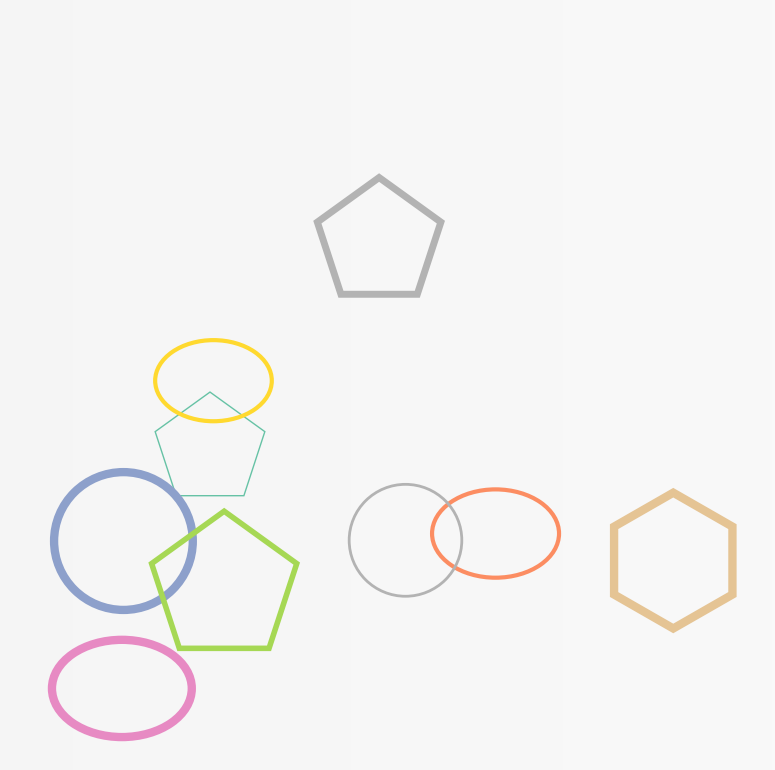[{"shape": "pentagon", "thickness": 0.5, "radius": 0.37, "center": [0.271, 0.416]}, {"shape": "oval", "thickness": 1.5, "radius": 0.41, "center": [0.639, 0.307]}, {"shape": "circle", "thickness": 3, "radius": 0.45, "center": [0.159, 0.297]}, {"shape": "oval", "thickness": 3, "radius": 0.45, "center": [0.157, 0.106]}, {"shape": "pentagon", "thickness": 2, "radius": 0.49, "center": [0.289, 0.238]}, {"shape": "oval", "thickness": 1.5, "radius": 0.38, "center": [0.275, 0.506]}, {"shape": "hexagon", "thickness": 3, "radius": 0.44, "center": [0.869, 0.272]}, {"shape": "pentagon", "thickness": 2.5, "radius": 0.42, "center": [0.489, 0.686]}, {"shape": "circle", "thickness": 1, "radius": 0.36, "center": [0.523, 0.298]}]